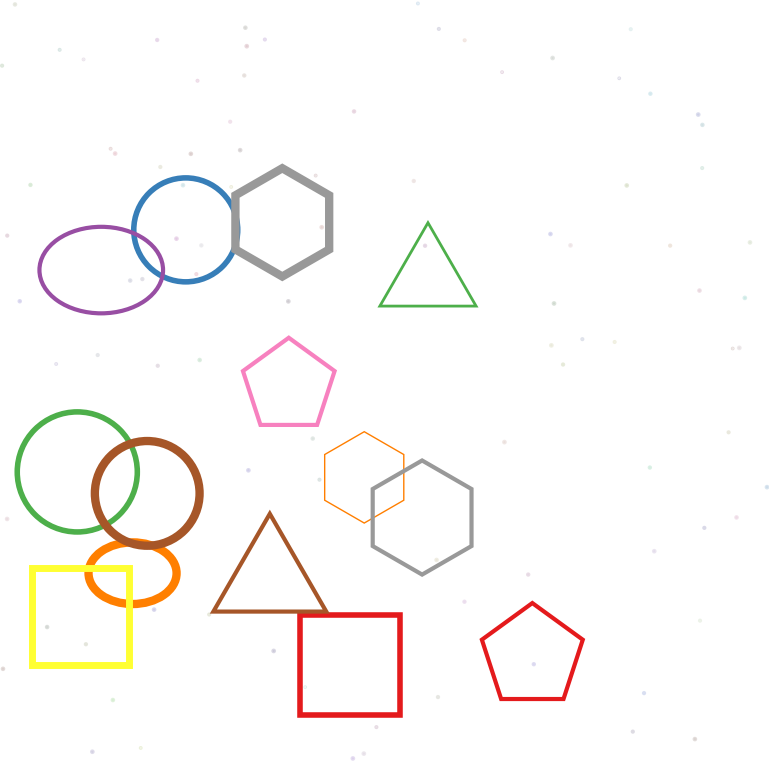[{"shape": "square", "thickness": 2, "radius": 0.33, "center": [0.455, 0.136]}, {"shape": "pentagon", "thickness": 1.5, "radius": 0.34, "center": [0.691, 0.148]}, {"shape": "circle", "thickness": 2, "radius": 0.34, "center": [0.241, 0.701]}, {"shape": "triangle", "thickness": 1, "radius": 0.36, "center": [0.556, 0.639]}, {"shape": "circle", "thickness": 2, "radius": 0.39, "center": [0.1, 0.387]}, {"shape": "oval", "thickness": 1.5, "radius": 0.4, "center": [0.132, 0.649]}, {"shape": "hexagon", "thickness": 0.5, "radius": 0.3, "center": [0.473, 0.38]}, {"shape": "oval", "thickness": 3, "radius": 0.29, "center": [0.172, 0.256]}, {"shape": "square", "thickness": 2.5, "radius": 0.32, "center": [0.105, 0.199]}, {"shape": "triangle", "thickness": 1.5, "radius": 0.42, "center": [0.35, 0.248]}, {"shape": "circle", "thickness": 3, "radius": 0.34, "center": [0.191, 0.359]}, {"shape": "pentagon", "thickness": 1.5, "radius": 0.31, "center": [0.375, 0.499]}, {"shape": "hexagon", "thickness": 1.5, "radius": 0.37, "center": [0.548, 0.328]}, {"shape": "hexagon", "thickness": 3, "radius": 0.35, "center": [0.367, 0.711]}]